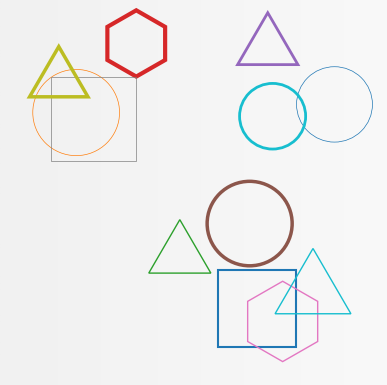[{"shape": "circle", "thickness": 0.5, "radius": 0.49, "center": [0.863, 0.729]}, {"shape": "square", "thickness": 1.5, "radius": 0.5, "center": [0.663, 0.198]}, {"shape": "circle", "thickness": 0.5, "radius": 0.56, "center": [0.197, 0.708]}, {"shape": "triangle", "thickness": 1, "radius": 0.46, "center": [0.464, 0.337]}, {"shape": "hexagon", "thickness": 3, "radius": 0.43, "center": [0.352, 0.887]}, {"shape": "triangle", "thickness": 2, "radius": 0.45, "center": [0.691, 0.877]}, {"shape": "circle", "thickness": 2.5, "radius": 0.55, "center": [0.644, 0.419]}, {"shape": "hexagon", "thickness": 1, "radius": 0.52, "center": [0.729, 0.165]}, {"shape": "square", "thickness": 0.5, "radius": 0.55, "center": [0.241, 0.69]}, {"shape": "triangle", "thickness": 2.5, "radius": 0.43, "center": [0.152, 0.792]}, {"shape": "circle", "thickness": 2, "radius": 0.43, "center": [0.703, 0.698]}, {"shape": "triangle", "thickness": 1, "radius": 0.57, "center": [0.808, 0.242]}]